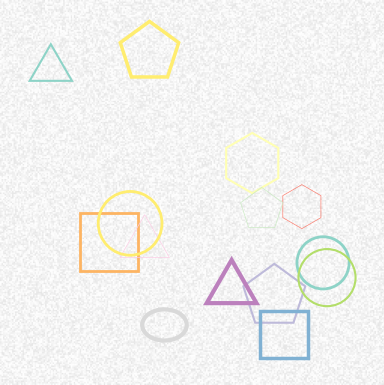[{"shape": "circle", "thickness": 2, "radius": 0.34, "center": [0.839, 0.317]}, {"shape": "triangle", "thickness": 1.5, "radius": 0.32, "center": [0.132, 0.822]}, {"shape": "hexagon", "thickness": 1.5, "radius": 0.39, "center": [0.655, 0.576]}, {"shape": "pentagon", "thickness": 1.5, "radius": 0.42, "center": [0.713, 0.23]}, {"shape": "hexagon", "thickness": 0.5, "radius": 0.29, "center": [0.784, 0.463]}, {"shape": "square", "thickness": 2.5, "radius": 0.31, "center": [0.738, 0.131]}, {"shape": "square", "thickness": 2, "radius": 0.38, "center": [0.283, 0.371]}, {"shape": "circle", "thickness": 1.5, "radius": 0.37, "center": [0.849, 0.279]}, {"shape": "triangle", "thickness": 0.5, "radius": 0.37, "center": [0.376, 0.368]}, {"shape": "oval", "thickness": 3, "radius": 0.29, "center": [0.427, 0.156]}, {"shape": "triangle", "thickness": 3, "radius": 0.37, "center": [0.602, 0.25]}, {"shape": "pentagon", "thickness": 0.5, "radius": 0.29, "center": [0.68, 0.456]}, {"shape": "pentagon", "thickness": 2.5, "radius": 0.4, "center": [0.388, 0.865]}, {"shape": "circle", "thickness": 2, "radius": 0.41, "center": [0.338, 0.42]}]